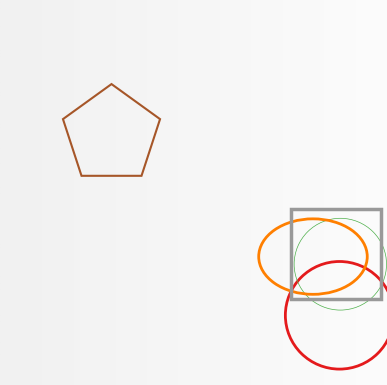[{"shape": "circle", "thickness": 2, "radius": 0.7, "center": [0.876, 0.181]}, {"shape": "circle", "thickness": 0.5, "radius": 0.6, "center": [0.878, 0.314]}, {"shape": "oval", "thickness": 2, "radius": 0.7, "center": [0.808, 0.334]}, {"shape": "pentagon", "thickness": 1.5, "radius": 0.66, "center": [0.288, 0.65]}, {"shape": "square", "thickness": 2.5, "radius": 0.58, "center": [0.867, 0.341]}]